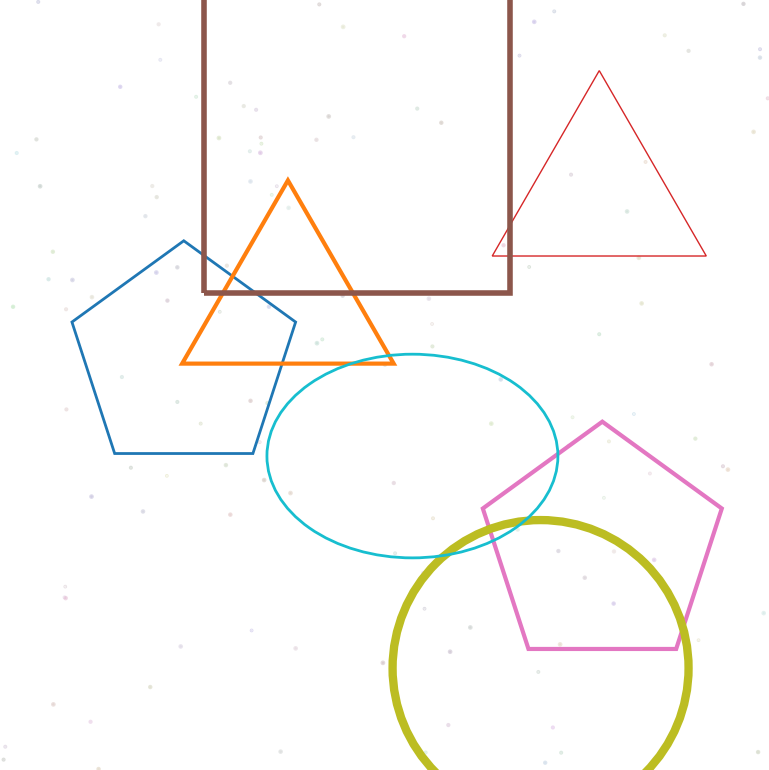[{"shape": "pentagon", "thickness": 1, "radius": 0.76, "center": [0.239, 0.535]}, {"shape": "triangle", "thickness": 1.5, "radius": 0.79, "center": [0.374, 0.607]}, {"shape": "triangle", "thickness": 0.5, "radius": 0.8, "center": [0.778, 0.748]}, {"shape": "square", "thickness": 2, "radius": 0.99, "center": [0.463, 0.819]}, {"shape": "pentagon", "thickness": 1.5, "radius": 0.82, "center": [0.782, 0.289]}, {"shape": "circle", "thickness": 3, "radius": 0.96, "center": [0.702, 0.132]}, {"shape": "oval", "thickness": 1, "radius": 0.94, "center": [0.536, 0.408]}]